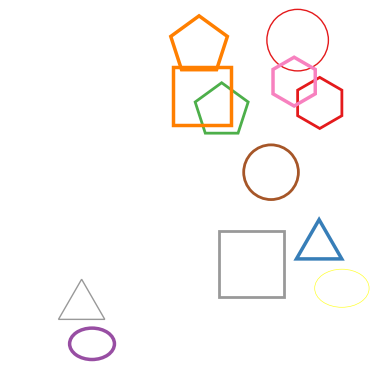[{"shape": "hexagon", "thickness": 2, "radius": 0.33, "center": [0.831, 0.733]}, {"shape": "circle", "thickness": 1, "radius": 0.4, "center": [0.773, 0.896]}, {"shape": "triangle", "thickness": 2.5, "radius": 0.34, "center": [0.829, 0.362]}, {"shape": "pentagon", "thickness": 2, "radius": 0.36, "center": [0.576, 0.713]}, {"shape": "oval", "thickness": 2.5, "radius": 0.29, "center": [0.239, 0.107]}, {"shape": "pentagon", "thickness": 2.5, "radius": 0.39, "center": [0.517, 0.881]}, {"shape": "square", "thickness": 2.5, "radius": 0.38, "center": [0.525, 0.751]}, {"shape": "oval", "thickness": 0.5, "radius": 0.35, "center": [0.888, 0.251]}, {"shape": "circle", "thickness": 2, "radius": 0.36, "center": [0.704, 0.553]}, {"shape": "hexagon", "thickness": 2.5, "radius": 0.32, "center": [0.764, 0.788]}, {"shape": "square", "thickness": 2, "radius": 0.43, "center": [0.653, 0.313]}, {"shape": "triangle", "thickness": 1, "radius": 0.35, "center": [0.212, 0.205]}]